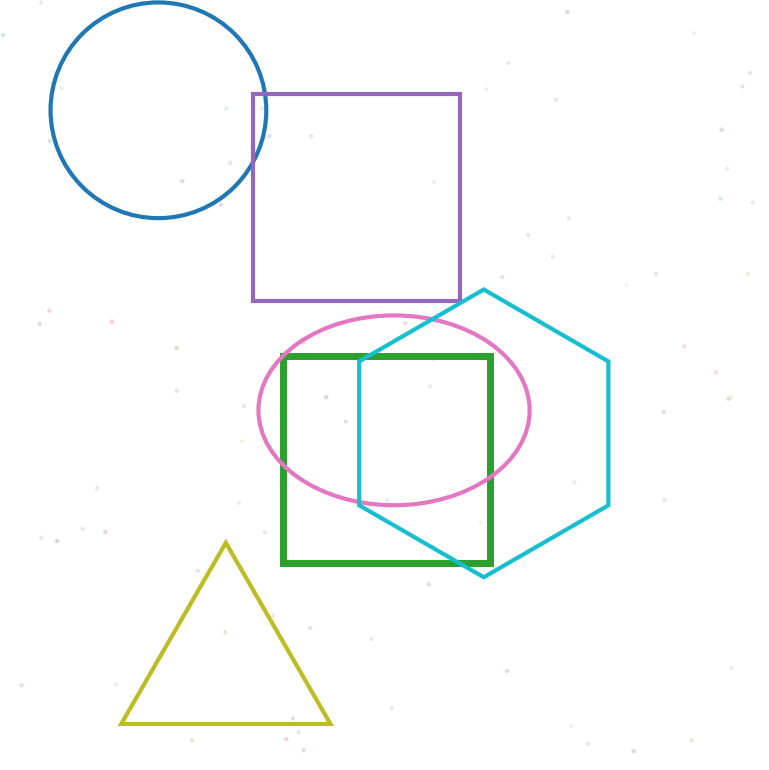[{"shape": "circle", "thickness": 1.5, "radius": 0.7, "center": [0.206, 0.857]}, {"shape": "square", "thickness": 2.5, "radius": 0.67, "center": [0.502, 0.403]}, {"shape": "square", "thickness": 1.5, "radius": 0.67, "center": [0.463, 0.743]}, {"shape": "oval", "thickness": 1.5, "radius": 0.88, "center": [0.512, 0.467]}, {"shape": "triangle", "thickness": 1.5, "radius": 0.78, "center": [0.293, 0.138]}, {"shape": "hexagon", "thickness": 1.5, "radius": 0.93, "center": [0.628, 0.437]}]